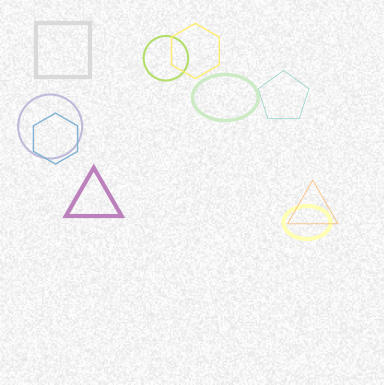[{"shape": "pentagon", "thickness": 0.5, "radius": 0.35, "center": [0.737, 0.748]}, {"shape": "oval", "thickness": 3, "radius": 0.31, "center": [0.797, 0.422]}, {"shape": "circle", "thickness": 1.5, "radius": 0.42, "center": [0.13, 0.671]}, {"shape": "hexagon", "thickness": 1, "radius": 0.33, "center": [0.144, 0.64]}, {"shape": "triangle", "thickness": 0.5, "radius": 0.38, "center": [0.812, 0.456]}, {"shape": "circle", "thickness": 1.5, "radius": 0.29, "center": [0.431, 0.849]}, {"shape": "square", "thickness": 3, "radius": 0.35, "center": [0.164, 0.871]}, {"shape": "triangle", "thickness": 3, "radius": 0.42, "center": [0.243, 0.481]}, {"shape": "oval", "thickness": 2.5, "radius": 0.43, "center": [0.585, 0.747]}, {"shape": "hexagon", "thickness": 1, "radius": 0.36, "center": [0.508, 0.868]}]